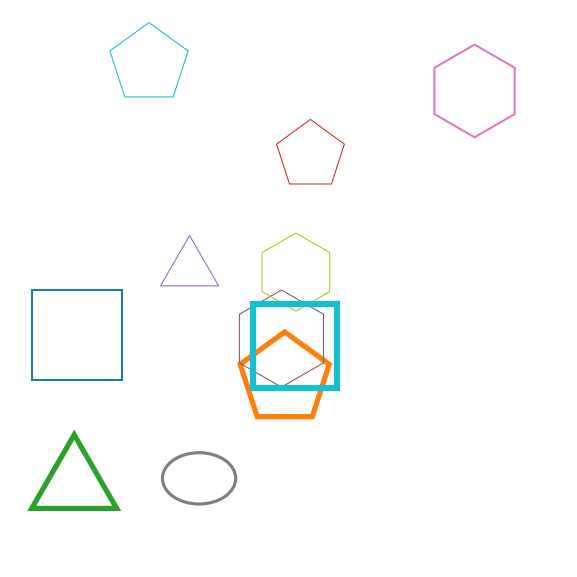[{"shape": "square", "thickness": 1, "radius": 0.39, "center": [0.133, 0.419]}, {"shape": "pentagon", "thickness": 2.5, "radius": 0.41, "center": [0.493, 0.343]}, {"shape": "triangle", "thickness": 2.5, "radius": 0.43, "center": [0.128, 0.161]}, {"shape": "pentagon", "thickness": 0.5, "radius": 0.31, "center": [0.538, 0.731]}, {"shape": "triangle", "thickness": 0.5, "radius": 0.29, "center": [0.328, 0.533]}, {"shape": "hexagon", "thickness": 0.5, "radius": 0.42, "center": [0.487, 0.413]}, {"shape": "hexagon", "thickness": 1, "radius": 0.4, "center": [0.822, 0.842]}, {"shape": "oval", "thickness": 1.5, "radius": 0.32, "center": [0.345, 0.171]}, {"shape": "hexagon", "thickness": 0.5, "radius": 0.34, "center": [0.512, 0.528]}, {"shape": "square", "thickness": 3, "radius": 0.36, "center": [0.511, 0.4]}, {"shape": "pentagon", "thickness": 0.5, "radius": 0.36, "center": [0.258, 0.889]}]